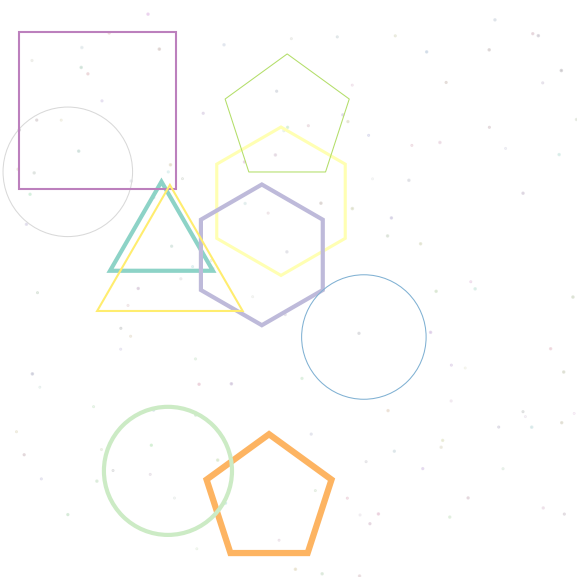[{"shape": "triangle", "thickness": 2, "radius": 0.51, "center": [0.28, 0.582]}, {"shape": "hexagon", "thickness": 1.5, "radius": 0.64, "center": [0.487, 0.651]}, {"shape": "hexagon", "thickness": 2, "radius": 0.61, "center": [0.453, 0.558]}, {"shape": "circle", "thickness": 0.5, "radius": 0.54, "center": [0.63, 0.416]}, {"shape": "pentagon", "thickness": 3, "radius": 0.57, "center": [0.466, 0.134]}, {"shape": "pentagon", "thickness": 0.5, "radius": 0.57, "center": [0.497, 0.793]}, {"shape": "circle", "thickness": 0.5, "radius": 0.56, "center": [0.117, 0.702]}, {"shape": "square", "thickness": 1, "radius": 0.68, "center": [0.168, 0.808]}, {"shape": "circle", "thickness": 2, "radius": 0.55, "center": [0.291, 0.184]}, {"shape": "triangle", "thickness": 1, "radius": 0.73, "center": [0.294, 0.533]}]